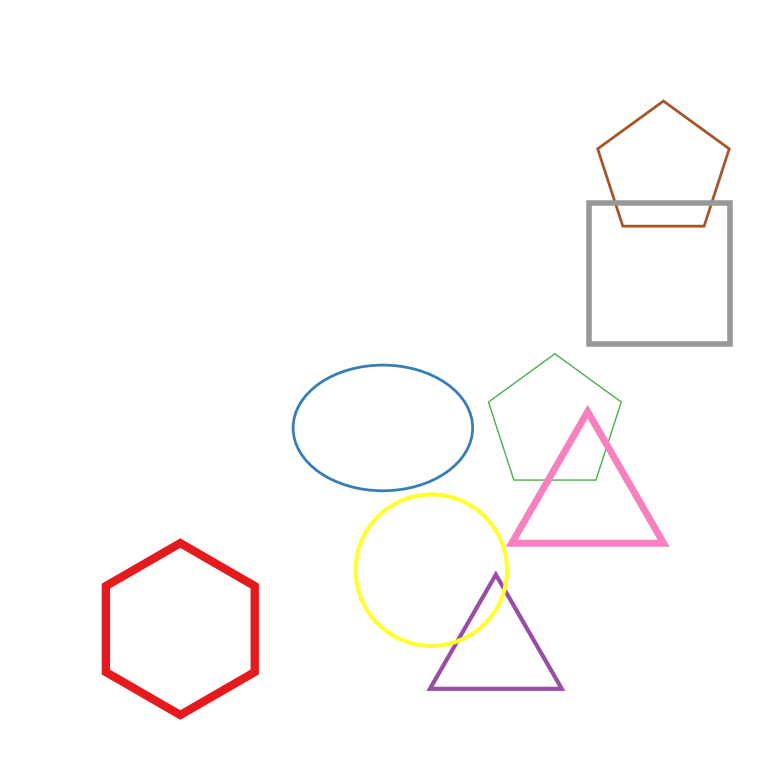[{"shape": "hexagon", "thickness": 3, "radius": 0.56, "center": [0.234, 0.183]}, {"shape": "oval", "thickness": 1, "radius": 0.58, "center": [0.497, 0.444]}, {"shape": "pentagon", "thickness": 0.5, "radius": 0.45, "center": [0.721, 0.45]}, {"shape": "triangle", "thickness": 1.5, "radius": 0.49, "center": [0.644, 0.155]}, {"shape": "circle", "thickness": 1.5, "radius": 0.49, "center": [0.56, 0.259]}, {"shape": "pentagon", "thickness": 1, "radius": 0.45, "center": [0.862, 0.779]}, {"shape": "triangle", "thickness": 2.5, "radius": 0.57, "center": [0.763, 0.351]}, {"shape": "square", "thickness": 2, "radius": 0.46, "center": [0.857, 0.645]}]